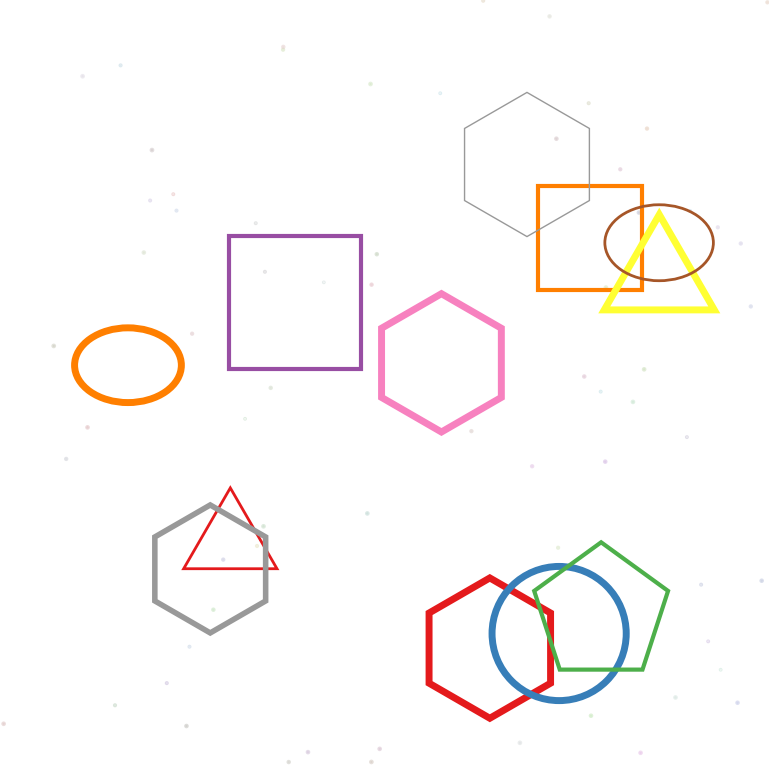[{"shape": "triangle", "thickness": 1, "radius": 0.35, "center": [0.299, 0.296]}, {"shape": "hexagon", "thickness": 2.5, "radius": 0.46, "center": [0.636, 0.158]}, {"shape": "circle", "thickness": 2.5, "radius": 0.44, "center": [0.726, 0.177]}, {"shape": "pentagon", "thickness": 1.5, "radius": 0.46, "center": [0.781, 0.204]}, {"shape": "square", "thickness": 1.5, "radius": 0.43, "center": [0.383, 0.607]}, {"shape": "square", "thickness": 1.5, "radius": 0.34, "center": [0.766, 0.691]}, {"shape": "oval", "thickness": 2.5, "radius": 0.35, "center": [0.166, 0.526]}, {"shape": "triangle", "thickness": 2.5, "radius": 0.41, "center": [0.856, 0.639]}, {"shape": "oval", "thickness": 1, "radius": 0.35, "center": [0.856, 0.685]}, {"shape": "hexagon", "thickness": 2.5, "radius": 0.45, "center": [0.573, 0.529]}, {"shape": "hexagon", "thickness": 2, "radius": 0.42, "center": [0.273, 0.261]}, {"shape": "hexagon", "thickness": 0.5, "radius": 0.47, "center": [0.684, 0.786]}]